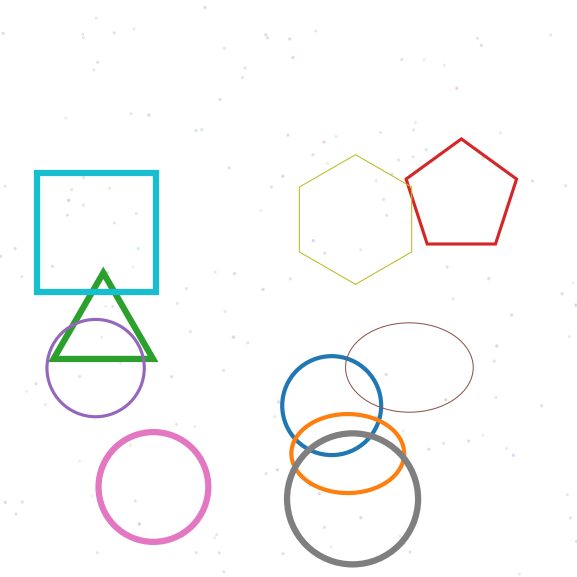[{"shape": "circle", "thickness": 2, "radius": 0.43, "center": [0.574, 0.297]}, {"shape": "oval", "thickness": 2, "radius": 0.49, "center": [0.602, 0.214]}, {"shape": "triangle", "thickness": 3, "radius": 0.5, "center": [0.179, 0.427]}, {"shape": "pentagon", "thickness": 1.5, "radius": 0.5, "center": [0.799, 0.658]}, {"shape": "circle", "thickness": 1.5, "radius": 0.42, "center": [0.166, 0.362]}, {"shape": "oval", "thickness": 0.5, "radius": 0.55, "center": [0.709, 0.363]}, {"shape": "circle", "thickness": 3, "radius": 0.48, "center": [0.266, 0.156]}, {"shape": "circle", "thickness": 3, "radius": 0.57, "center": [0.611, 0.135]}, {"shape": "hexagon", "thickness": 0.5, "radius": 0.56, "center": [0.616, 0.619]}, {"shape": "square", "thickness": 3, "radius": 0.51, "center": [0.167, 0.597]}]